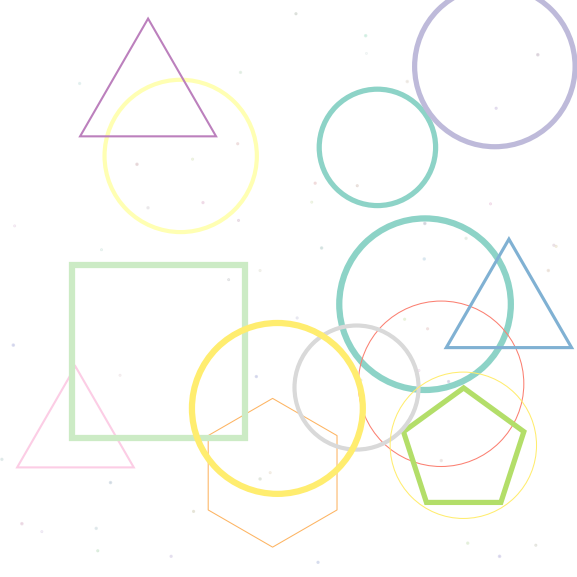[{"shape": "circle", "thickness": 3, "radius": 0.74, "center": [0.736, 0.472]}, {"shape": "circle", "thickness": 2.5, "radius": 0.5, "center": [0.654, 0.744]}, {"shape": "circle", "thickness": 2, "radius": 0.66, "center": [0.313, 0.729]}, {"shape": "circle", "thickness": 2.5, "radius": 0.69, "center": [0.857, 0.884]}, {"shape": "circle", "thickness": 0.5, "radius": 0.72, "center": [0.764, 0.335]}, {"shape": "triangle", "thickness": 1.5, "radius": 0.63, "center": [0.881, 0.46]}, {"shape": "hexagon", "thickness": 0.5, "radius": 0.64, "center": [0.472, 0.18]}, {"shape": "pentagon", "thickness": 2.5, "radius": 0.55, "center": [0.803, 0.218]}, {"shape": "triangle", "thickness": 1, "radius": 0.58, "center": [0.131, 0.248]}, {"shape": "circle", "thickness": 2, "radius": 0.54, "center": [0.617, 0.328]}, {"shape": "triangle", "thickness": 1, "radius": 0.68, "center": [0.256, 0.831]}, {"shape": "square", "thickness": 3, "radius": 0.75, "center": [0.275, 0.391]}, {"shape": "circle", "thickness": 3, "radius": 0.74, "center": [0.48, 0.292]}, {"shape": "circle", "thickness": 0.5, "radius": 0.63, "center": [0.802, 0.228]}]